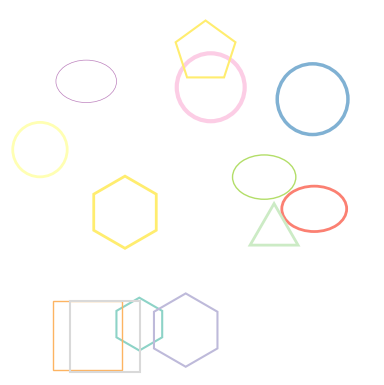[{"shape": "hexagon", "thickness": 1.5, "radius": 0.34, "center": [0.362, 0.158]}, {"shape": "circle", "thickness": 2, "radius": 0.35, "center": [0.104, 0.611]}, {"shape": "hexagon", "thickness": 1.5, "radius": 0.48, "center": [0.482, 0.143]}, {"shape": "oval", "thickness": 2, "radius": 0.42, "center": [0.816, 0.458]}, {"shape": "circle", "thickness": 2.5, "radius": 0.46, "center": [0.812, 0.742]}, {"shape": "square", "thickness": 1, "radius": 0.45, "center": [0.228, 0.129]}, {"shape": "oval", "thickness": 1, "radius": 0.41, "center": [0.686, 0.54]}, {"shape": "circle", "thickness": 3, "radius": 0.44, "center": [0.547, 0.773]}, {"shape": "square", "thickness": 1.5, "radius": 0.46, "center": [0.272, 0.125]}, {"shape": "oval", "thickness": 0.5, "radius": 0.39, "center": [0.224, 0.789]}, {"shape": "triangle", "thickness": 2, "radius": 0.36, "center": [0.712, 0.399]}, {"shape": "hexagon", "thickness": 2, "radius": 0.47, "center": [0.325, 0.449]}, {"shape": "pentagon", "thickness": 1.5, "radius": 0.41, "center": [0.534, 0.865]}]